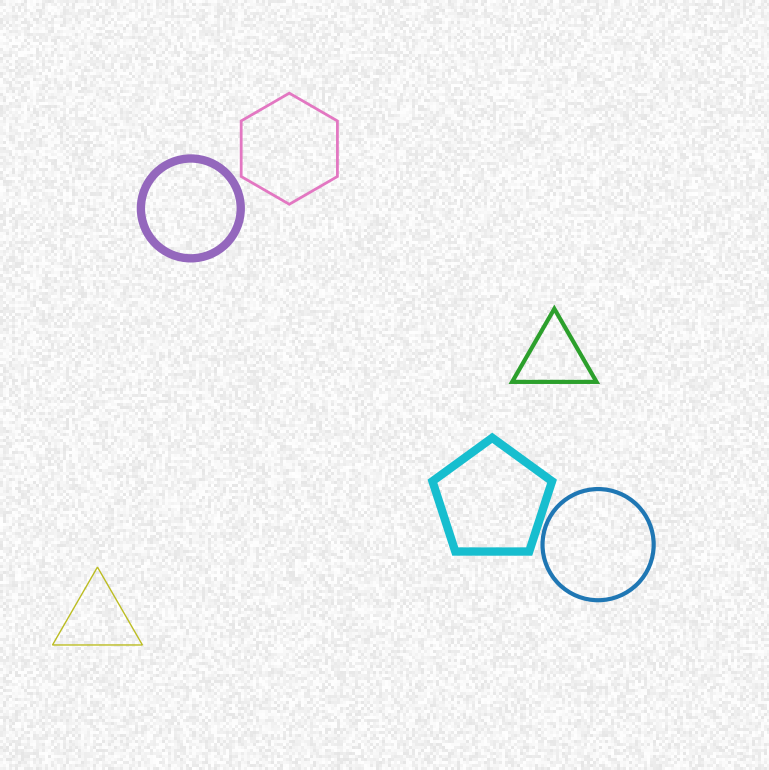[{"shape": "circle", "thickness": 1.5, "radius": 0.36, "center": [0.777, 0.293]}, {"shape": "triangle", "thickness": 1.5, "radius": 0.32, "center": [0.72, 0.536]}, {"shape": "circle", "thickness": 3, "radius": 0.32, "center": [0.248, 0.729]}, {"shape": "hexagon", "thickness": 1, "radius": 0.36, "center": [0.376, 0.807]}, {"shape": "triangle", "thickness": 0.5, "radius": 0.34, "center": [0.127, 0.196]}, {"shape": "pentagon", "thickness": 3, "radius": 0.41, "center": [0.639, 0.35]}]